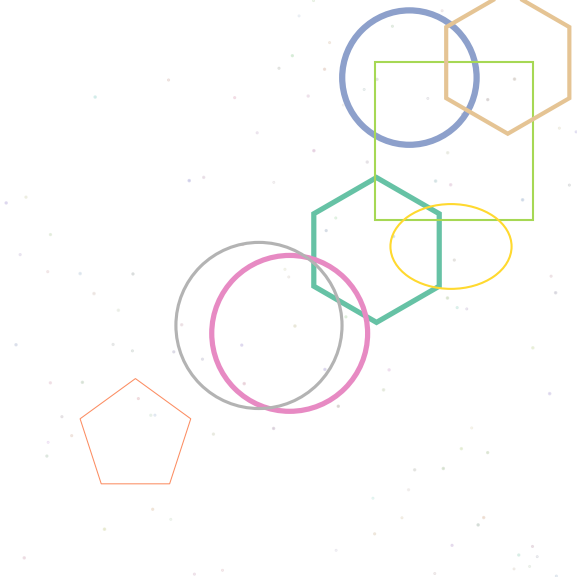[{"shape": "hexagon", "thickness": 2.5, "radius": 0.63, "center": [0.652, 0.566]}, {"shape": "pentagon", "thickness": 0.5, "radius": 0.5, "center": [0.235, 0.243]}, {"shape": "circle", "thickness": 3, "radius": 0.58, "center": [0.709, 0.865]}, {"shape": "circle", "thickness": 2.5, "radius": 0.67, "center": [0.502, 0.422]}, {"shape": "square", "thickness": 1, "radius": 0.68, "center": [0.787, 0.756]}, {"shape": "oval", "thickness": 1, "radius": 0.52, "center": [0.781, 0.572]}, {"shape": "hexagon", "thickness": 2, "radius": 0.62, "center": [0.879, 0.891]}, {"shape": "circle", "thickness": 1.5, "radius": 0.72, "center": [0.448, 0.436]}]